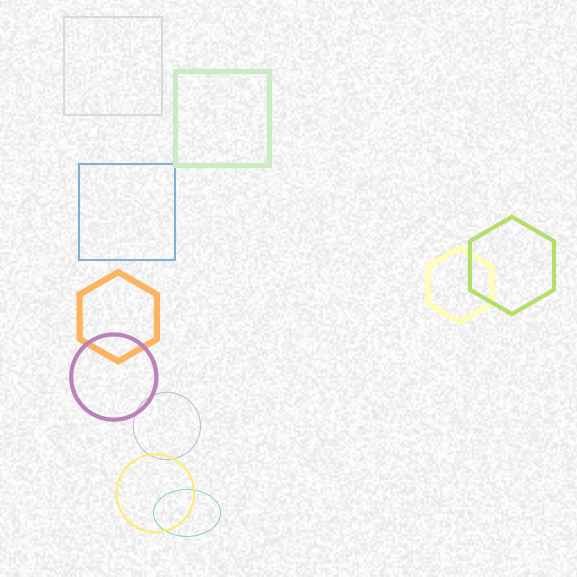[{"shape": "oval", "thickness": 0.5, "radius": 0.29, "center": [0.324, 0.111]}, {"shape": "hexagon", "thickness": 2.5, "radius": 0.32, "center": [0.796, 0.506]}, {"shape": "circle", "thickness": 0.5, "radius": 0.29, "center": [0.289, 0.262]}, {"shape": "square", "thickness": 1, "radius": 0.41, "center": [0.22, 0.632]}, {"shape": "hexagon", "thickness": 3, "radius": 0.39, "center": [0.205, 0.451]}, {"shape": "hexagon", "thickness": 2, "radius": 0.42, "center": [0.886, 0.539]}, {"shape": "square", "thickness": 1, "radius": 0.42, "center": [0.196, 0.884]}, {"shape": "circle", "thickness": 2, "radius": 0.37, "center": [0.197, 0.346]}, {"shape": "square", "thickness": 2.5, "radius": 0.41, "center": [0.384, 0.794]}, {"shape": "circle", "thickness": 1, "radius": 0.34, "center": [0.269, 0.145]}]